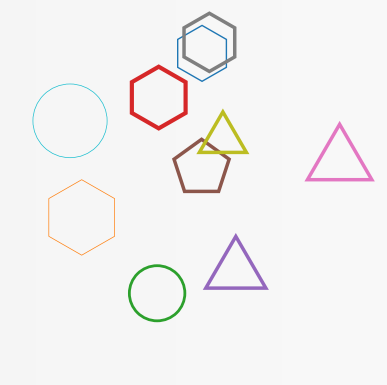[{"shape": "hexagon", "thickness": 1, "radius": 0.36, "center": [0.521, 0.861]}, {"shape": "hexagon", "thickness": 0.5, "radius": 0.49, "center": [0.211, 0.435]}, {"shape": "circle", "thickness": 2, "radius": 0.36, "center": [0.405, 0.238]}, {"shape": "hexagon", "thickness": 3, "radius": 0.4, "center": [0.41, 0.747]}, {"shape": "triangle", "thickness": 2.5, "radius": 0.45, "center": [0.609, 0.296]}, {"shape": "pentagon", "thickness": 2.5, "radius": 0.37, "center": [0.52, 0.563]}, {"shape": "triangle", "thickness": 2.5, "radius": 0.48, "center": [0.876, 0.581]}, {"shape": "hexagon", "thickness": 2.5, "radius": 0.38, "center": [0.54, 0.89]}, {"shape": "triangle", "thickness": 2.5, "radius": 0.35, "center": [0.575, 0.639]}, {"shape": "circle", "thickness": 0.5, "radius": 0.48, "center": [0.181, 0.686]}]